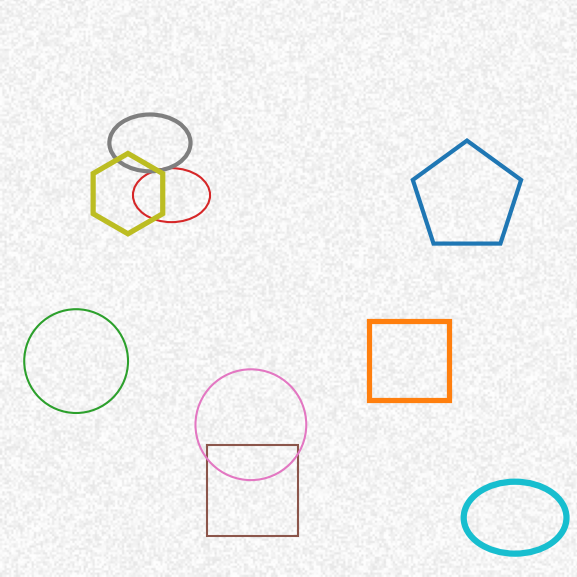[{"shape": "pentagon", "thickness": 2, "radius": 0.49, "center": [0.809, 0.657]}, {"shape": "square", "thickness": 2.5, "radius": 0.34, "center": [0.708, 0.374]}, {"shape": "circle", "thickness": 1, "radius": 0.45, "center": [0.132, 0.374]}, {"shape": "oval", "thickness": 1, "radius": 0.33, "center": [0.297, 0.661]}, {"shape": "square", "thickness": 1, "radius": 0.39, "center": [0.438, 0.15]}, {"shape": "circle", "thickness": 1, "radius": 0.48, "center": [0.434, 0.264]}, {"shape": "oval", "thickness": 2, "radius": 0.35, "center": [0.26, 0.752]}, {"shape": "hexagon", "thickness": 2.5, "radius": 0.35, "center": [0.222, 0.664]}, {"shape": "oval", "thickness": 3, "radius": 0.44, "center": [0.892, 0.103]}]